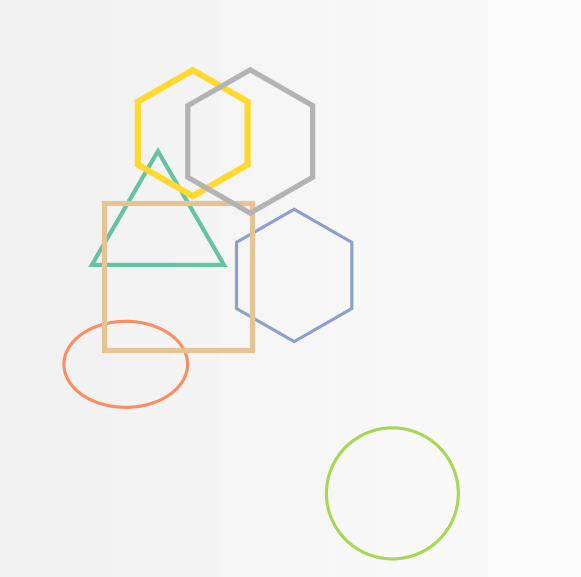[{"shape": "triangle", "thickness": 2, "radius": 0.66, "center": [0.272, 0.606]}, {"shape": "oval", "thickness": 1.5, "radius": 0.53, "center": [0.216, 0.368]}, {"shape": "hexagon", "thickness": 1.5, "radius": 0.57, "center": [0.506, 0.522]}, {"shape": "circle", "thickness": 1.5, "radius": 0.57, "center": [0.675, 0.145]}, {"shape": "hexagon", "thickness": 3, "radius": 0.55, "center": [0.332, 0.769]}, {"shape": "square", "thickness": 2.5, "radius": 0.64, "center": [0.307, 0.52]}, {"shape": "hexagon", "thickness": 2.5, "radius": 0.62, "center": [0.43, 0.754]}]